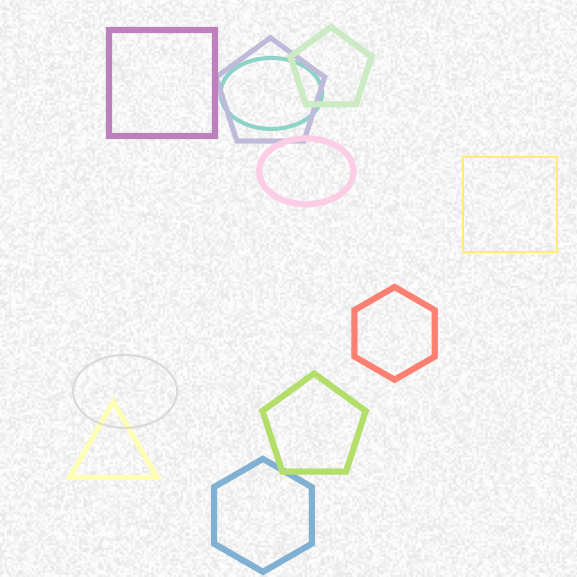[{"shape": "oval", "thickness": 2, "radius": 0.44, "center": [0.47, 0.837]}, {"shape": "triangle", "thickness": 2.5, "radius": 0.44, "center": [0.196, 0.216]}, {"shape": "pentagon", "thickness": 2.5, "radius": 0.49, "center": [0.468, 0.835]}, {"shape": "hexagon", "thickness": 3, "radius": 0.4, "center": [0.683, 0.422]}, {"shape": "hexagon", "thickness": 3, "radius": 0.49, "center": [0.455, 0.107]}, {"shape": "pentagon", "thickness": 3, "radius": 0.47, "center": [0.544, 0.258]}, {"shape": "oval", "thickness": 3, "radius": 0.41, "center": [0.53, 0.703]}, {"shape": "oval", "thickness": 1, "radius": 0.45, "center": [0.216, 0.321]}, {"shape": "square", "thickness": 3, "radius": 0.46, "center": [0.28, 0.856]}, {"shape": "pentagon", "thickness": 3, "radius": 0.37, "center": [0.573, 0.878]}, {"shape": "square", "thickness": 1, "radius": 0.41, "center": [0.883, 0.645]}]